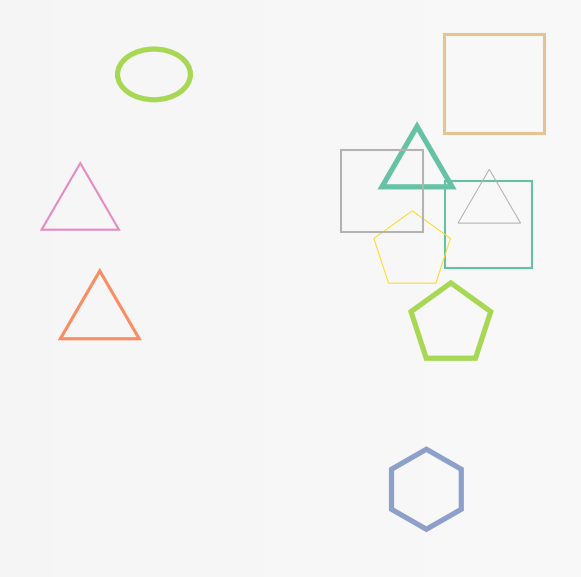[{"shape": "triangle", "thickness": 2.5, "radius": 0.35, "center": [0.717, 0.711]}, {"shape": "square", "thickness": 1, "radius": 0.38, "center": [0.841, 0.61]}, {"shape": "triangle", "thickness": 1.5, "radius": 0.39, "center": [0.172, 0.452]}, {"shape": "hexagon", "thickness": 2.5, "radius": 0.35, "center": [0.734, 0.152]}, {"shape": "triangle", "thickness": 1, "radius": 0.38, "center": [0.138, 0.64]}, {"shape": "pentagon", "thickness": 2.5, "radius": 0.36, "center": [0.776, 0.437]}, {"shape": "oval", "thickness": 2.5, "radius": 0.31, "center": [0.265, 0.87]}, {"shape": "pentagon", "thickness": 0.5, "radius": 0.35, "center": [0.709, 0.565]}, {"shape": "square", "thickness": 1.5, "radius": 0.43, "center": [0.85, 0.855]}, {"shape": "triangle", "thickness": 0.5, "radius": 0.31, "center": [0.842, 0.644]}, {"shape": "square", "thickness": 1, "radius": 0.35, "center": [0.658, 0.669]}]